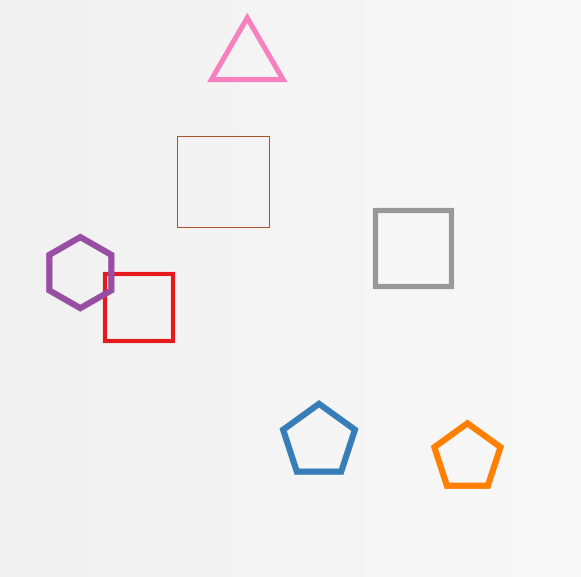[{"shape": "square", "thickness": 2, "radius": 0.29, "center": [0.239, 0.467]}, {"shape": "pentagon", "thickness": 3, "radius": 0.32, "center": [0.549, 0.235]}, {"shape": "hexagon", "thickness": 3, "radius": 0.31, "center": [0.138, 0.527]}, {"shape": "pentagon", "thickness": 3, "radius": 0.3, "center": [0.804, 0.206]}, {"shape": "square", "thickness": 0.5, "radius": 0.39, "center": [0.384, 0.685]}, {"shape": "triangle", "thickness": 2.5, "radius": 0.36, "center": [0.425, 0.897]}, {"shape": "square", "thickness": 2.5, "radius": 0.33, "center": [0.711, 0.57]}]